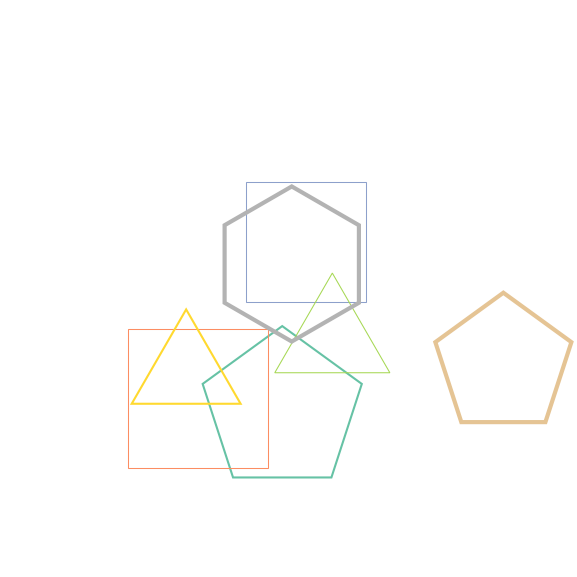[{"shape": "pentagon", "thickness": 1, "radius": 0.72, "center": [0.489, 0.29]}, {"shape": "square", "thickness": 0.5, "radius": 0.61, "center": [0.342, 0.309]}, {"shape": "square", "thickness": 0.5, "radius": 0.52, "center": [0.53, 0.58]}, {"shape": "triangle", "thickness": 0.5, "radius": 0.58, "center": [0.575, 0.411]}, {"shape": "triangle", "thickness": 1, "radius": 0.54, "center": [0.322, 0.354]}, {"shape": "pentagon", "thickness": 2, "radius": 0.62, "center": [0.872, 0.368]}, {"shape": "hexagon", "thickness": 2, "radius": 0.67, "center": [0.505, 0.542]}]